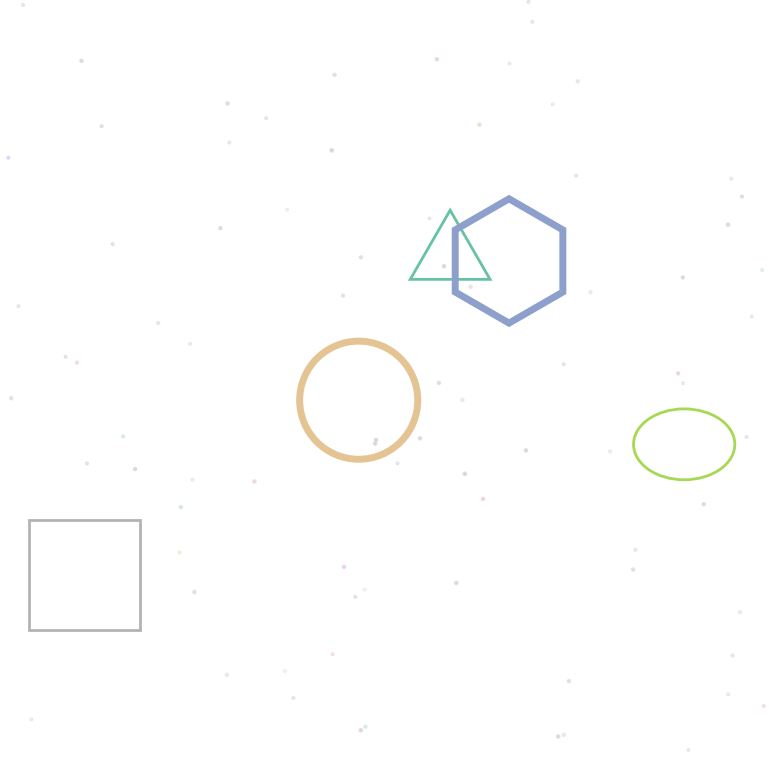[{"shape": "triangle", "thickness": 1, "radius": 0.3, "center": [0.585, 0.667]}, {"shape": "hexagon", "thickness": 2.5, "radius": 0.4, "center": [0.661, 0.661]}, {"shape": "oval", "thickness": 1, "radius": 0.33, "center": [0.889, 0.423]}, {"shape": "circle", "thickness": 2.5, "radius": 0.38, "center": [0.466, 0.48]}, {"shape": "square", "thickness": 1, "radius": 0.36, "center": [0.11, 0.253]}]